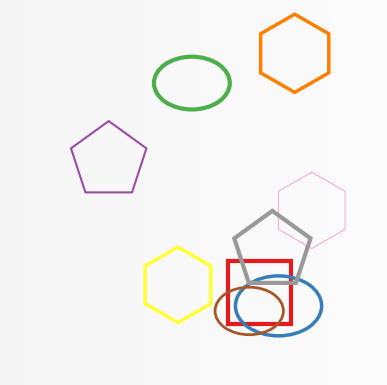[{"shape": "square", "thickness": 3, "radius": 0.41, "center": [0.669, 0.24]}, {"shape": "oval", "thickness": 2.5, "radius": 0.56, "center": [0.719, 0.206]}, {"shape": "oval", "thickness": 3, "radius": 0.49, "center": [0.495, 0.784]}, {"shape": "pentagon", "thickness": 1.5, "radius": 0.51, "center": [0.281, 0.583]}, {"shape": "hexagon", "thickness": 2.5, "radius": 0.51, "center": [0.761, 0.862]}, {"shape": "hexagon", "thickness": 2.5, "radius": 0.49, "center": [0.459, 0.26]}, {"shape": "oval", "thickness": 2, "radius": 0.44, "center": [0.643, 0.192]}, {"shape": "hexagon", "thickness": 0.5, "radius": 0.5, "center": [0.805, 0.454]}, {"shape": "pentagon", "thickness": 3, "radius": 0.52, "center": [0.703, 0.349]}]